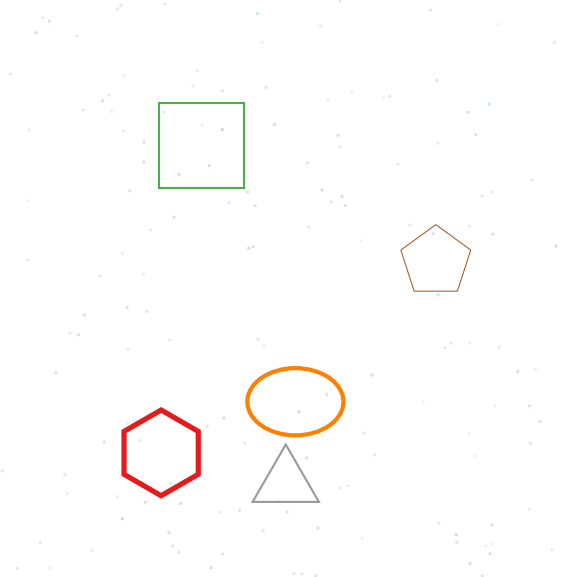[{"shape": "hexagon", "thickness": 2.5, "radius": 0.37, "center": [0.279, 0.215]}, {"shape": "square", "thickness": 1, "radius": 0.37, "center": [0.349, 0.747]}, {"shape": "oval", "thickness": 2, "radius": 0.42, "center": [0.511, 0.303]}, {"shape": "pentagon", "thickness": 0.5, "radius": 0.32, "center": [0.755, 0.546]}, {"shape": "triangle", "thickness": 1, "radius": 0.33, "center": [0.495, 0.163]}]